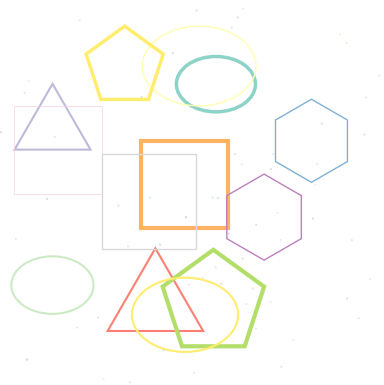[{"shape": "oval", "thickness": 2.5, "radius": 0.51, "center": [0.561, 0.781]}, {"shape": "oval", "thickness": 1, "radius": 0.74, "center": [0.517, 0.829]}, {"shape": "triangle", "thickness": 1.5, "radius": 0.57, "center": [0.136, 0.668]}, {"shape": "triangle", "thickness": 1.5, "radius": 0.72, "center": [0.404, 0.212]}, {"shape": "hexagon", "thickness": 1, "radius": 0.54, "center": [0.809, 0.634]}, {"shape": "square", "thickness": 3, "radius": 0.56, "center": [0.479, 0.521]}, {"shape": "pentagon", "thickness": 3, "radius": 0.69, "center": [0.554, 0.213]}, {"shape": "square", "thickness": 0.5, "radius": 0.57, "center": [0.15, 0.609]}, {"shape": "square", "thickness": 1, "radius": 0.61, "center": [0.387, 0.477]}, {"shape": "hexagon", "thickness": 1, "radius": 0.56, "center": [0.686, 0.436]}, {"shape": "oval", "thickness": 1.5, "radius": 0.53, "center": [0.136, 0.259]}, {"shape": "pentagon", "thickness": 2.5, "radius": 0.53, "center": [0.324, 0.827]}, {"shape": "oval", "thickness": 1.5, "radius": 0.69, "center": [0.481, 0.182]}]